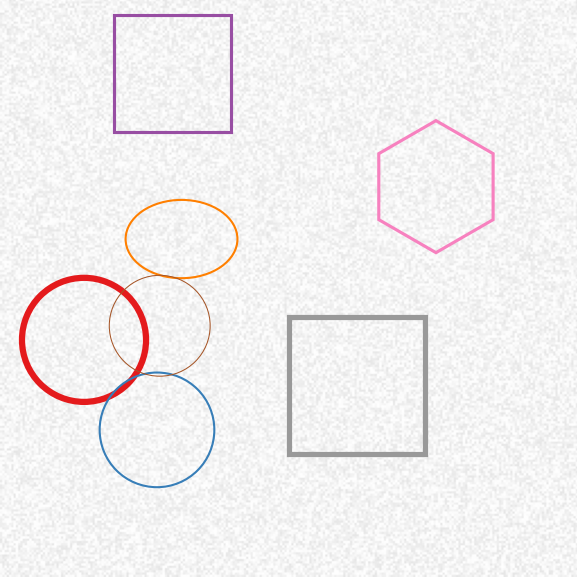[{"shape": "circle", "thickness": 3, "radius": 0.54, "center": [0.145, 0.411]}, {"shape": "circle", "thickness": 1, "radius": 0.5, "center": [0.272, 0.255]}, {"shape": "square", "thickness": 1.5, "radius": 0.51, "center": [0.299, 0.872]}, {"shape": "oval", "thickness": 1, "radius": 0.48, "center": [0.314, 0.585]}, {"shape": "circle", "thickness": 0.5, "radius": 0.44, "center": [0.277, 0.435]}, {"shape": "hexagon", "thickness": 1.5, "radius": 0.57, "center": [0.755, 0.676]}, {"shape": "square", "thickness": 2.5, "radius": 0.59, "center": [0.618, 0.331]}]